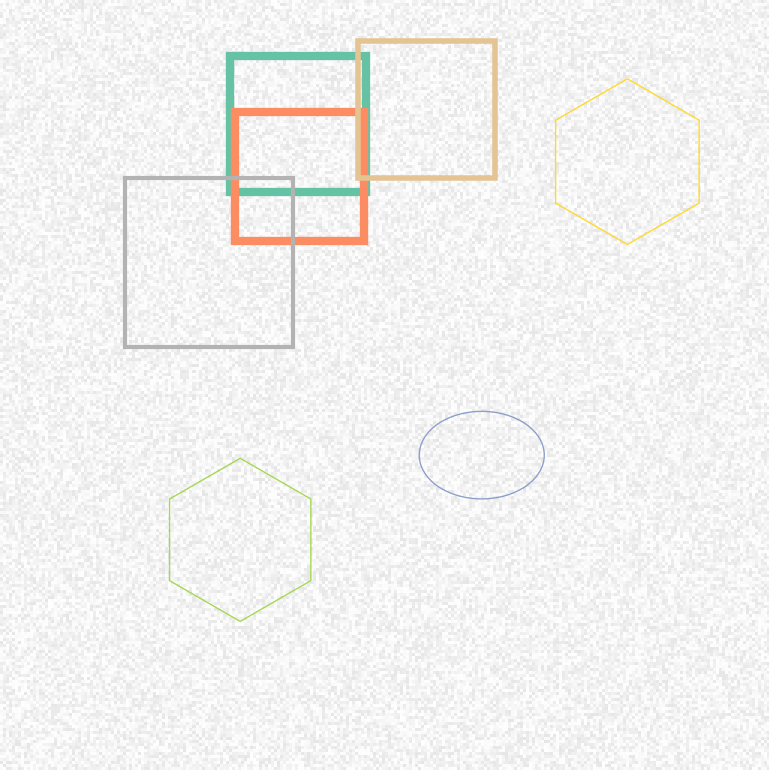[{"shape": "square", "thickness": 3, "radius": 0.44, "center": [0.387, 0.838]}, {"shape": "square", "thickness": 3, "radius": 0.42, "center": [0.389, 0.771]}, {"shape": "oval", "thickness": 0.5, "radius": 0.41, "center": [0.626, 0.409]}, {"shape": "hexagon", "thickness": 0.5, "radius": 0.53, "center": [0.312, 0.299]}, {"shape": "hexagon", "thickness": 0.5, "radius": 0.54, "center": [0.815, 0.79]}, {"shape": "square", "thickness": 2, "radius": 0.45, "center": [0.554, 0.858]}, {"shape": "square", "thickness": 1.5, "radius": 0.55, "center": [0.271, 0.659]}]